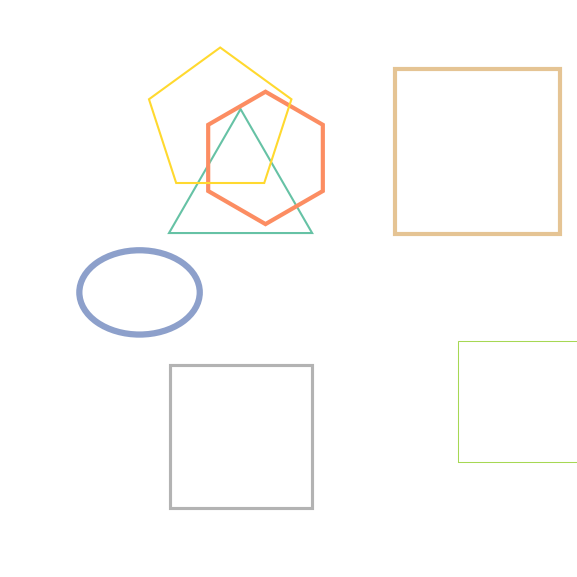[{"shape": "triangle", "thickness": 1, "radius": 0.72, "center": [0.417, 0.667]}, {"shape": "hexagon", "thickness": 2, "radius": 0.57, "center": [0.46, 0.726]}, {"shape": "oval", "thickness": 3, "radius": 0.52, "center": [0.242, 0.493]}, {"shape": "square", "thickness": 0.5, "radius": 0.52, "center": [0.898, 0.304]}, {"shape": "pentagon", "thickness": 1, "radius": 0.65, "center": [0.381, 0.787]}, {"shape": "square", "thickness": 2, "radius": 0.72, "center": [0.827, 0.737]}, {"shape": "square", "thickness": 1.5, "radius": 0.62, "center": [0.417, 0.244]}]